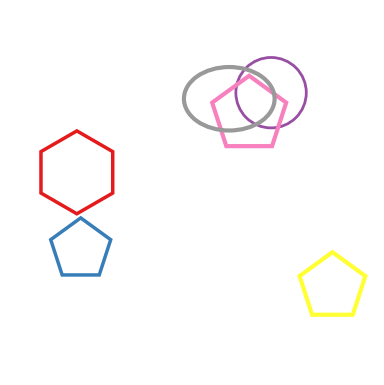[{"shape": "hexagon", "thickness": 2.5, "radius": 0.54, "center": [0.2, 0.552]}, {"shape": "pentagon", "thickness": 2.5, "radius": 0.41, "center": [0.21, 0.352]}, {"shape": "circle", "thickness": 2, "radius": 0.46, "center": [0.704, 0.759]}, {"shape": "pentagon", "thickness": 3, "radius": 0.45, "center": [0.864, 0.255]}, {"shape": "pentagon", "thickness": 3, "radius": 0.51, "center": [0.647, 0.702]}, {"shape": "oval", "thickness": 3, "radius": 0.59, "center": [0.596, 0.743]}]